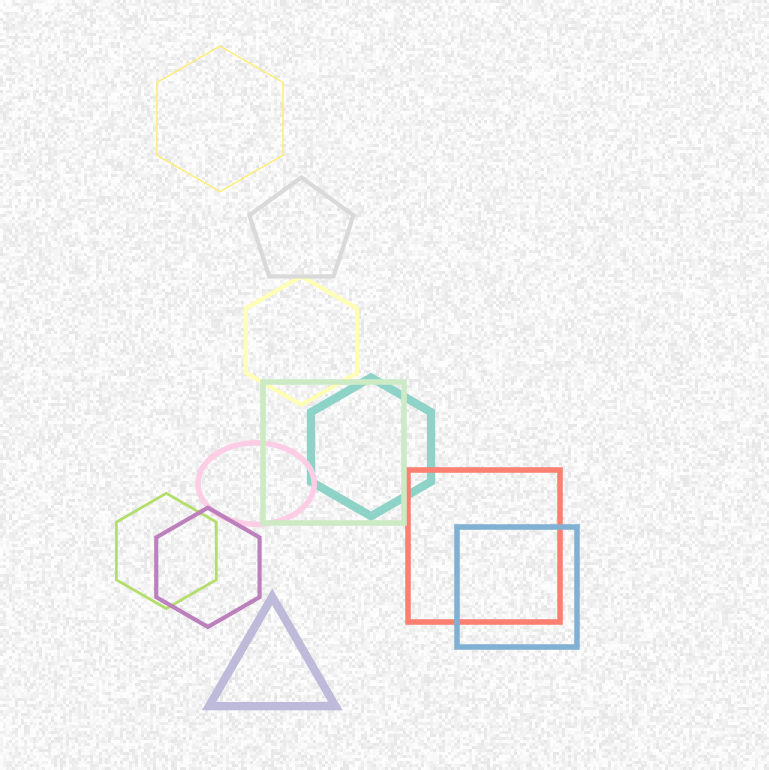[{"shape": "hexagon", "thickness": 3, "radius": 0.45, "center": [0.482, 0.42]}, {"shape": "hexagon", "thickness": 1.5, "radius": 0.42, "center": [0.391, 0.558]}, {"shape": "triangle", "thickness": 3, "radius": 0.47, "center": [0.354, 0.13]}, {"shape": "square", "thickness": 2, "radius": 0.5, "center": [0.628, 0.291]}, {"shape": "square", "thickness": 2, "radius": 0.39, "center": [0.671, 0.238]}, {"shape": "hexagon", "thickness": 1, "radius": 0.37, "center": [0.216, 0.284]}, {"shape": "oval", "thickness": 2, "radius": 0.38, "center": [0.333, 0.372]}, {"shape": "pentagon", "thickness": 1.5, "radius": 0.36, "center": [0.391, 0.698]}, {"shape": "hexagon", "thickness": 1.5, "radius": 0.39, "center": [0.27, 0.263]}, {"shape": "square", "thickness": 2, "radius": 0.46, "center": [0.433, 0.413]}, {"shape": "hexagon", "thickness": 0.5, "radius": 0.47, "center": [0.286, 0.846]}]